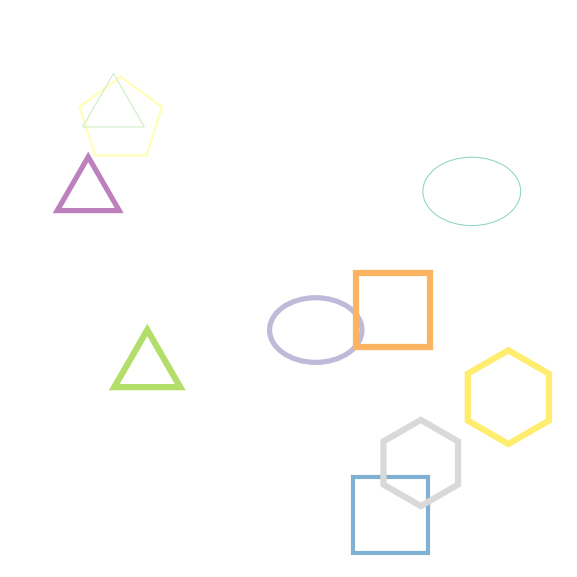[{"shape": "oval", "thickness": 0.5, "radius": 0.42, "center": [0.817, 0.668]}, {"shape": "pentagon", "thickness": 1, "radius": 0.38, "center": [0.209, 0.791]}, {"shape": "oval", "thickness": 2.5, "radius": 0.4, "center": [0.547, 0.428]}, {"shape": "square", "thickness": 2, "radius": 0.33, "center": [0.676, 0.108]}, {"shape": "square", "thickness": 3, "radius": 0.32, "center": [0.681, 0.463]}, {"shape": "triangle", "thickness": 3, "radius": 0.33, "center": [0.255, 0.362]}, {"shape": "hexagon", "thickness": 3, "radius": 0.37, "center": [0.729, 0.197]}, {"shape": "triangle", "thickness": 2.5, "radius": 0.31, "center": [0.153, 0.665]}, {"shape": "triangle", "thickness": 0.5, "radius": 0.31, "center": [0.197, 0.81]}, {"shape": "hexagon", "thickness": 3, "radius": 0.41, "center": [0.88, 0.311]}]